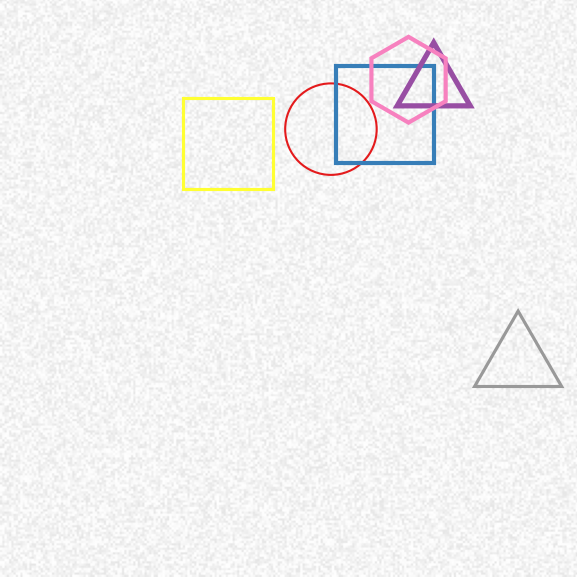[{"shape": "circle", "thickness": 1, "radius": 0.4, "center": [0.573, 0.776]}, {"shape": "square", "thickness": 2, "radius": 0.42, "center": [0.667, 0.801]}, {"shape": "triangle", "thickness": 2.5, "radius": 0.37, "center": [0.751, 0.852]}, {"shape": "square", "thickness": 1.5, "radius": 0.39, "center": [0.395, 0.751]}, {"shape": "hexagon", "thickness": 2, "radius": 0.37, "center": [0.707, 0.861]}, {"shape": "triangle", "thickness": 1.5, "radius": 0.44, "center": [0.897, 0.373]}]